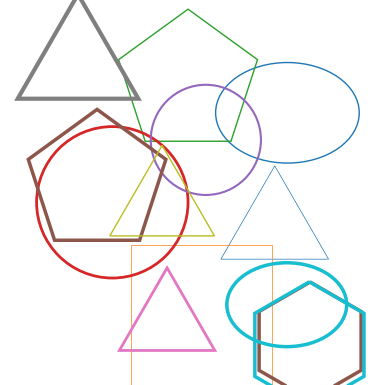[{"shape": "triangle", "thickness": 0.5, "radius": 0.81, "center": [0.714, 0.408]}, {"shape": "oval", "thickness": 1, "radius": 0.93, "center": [0.747, 0.707]}, {"shape": "square", "thickness": 0.5, "radius": 0.92, "center": [0.524, 0.181]}, {"shape": "pentagon", "thickness": 1, "radius": 0.95, "center": [0.488, 0.787]}, {"shape": "circle", "thickness": 2, "radius": 0.98, "center": [0.292, 0.475]}, {"shape": "circle", "thickness": 1.5, "radius": 0.72, "center": [0.535, 0.637]}, {"shape": "pentagon", "thickness": 2.5, "radius": 0.94, "center": [0.252, 0.528]}, {"shape": "hexagon", "thickness": 2.5, "radius": 0.76, "center": [0.805, 0.114]}, {"shape": "triangle", "thickness": 2, "radius": 0.72, "center": [0.434, 0.161]}, {"shape": "triangle", "thickness": 3, "radius": 0.9, "center": [0.203, 0.834]}, {"shape": "triangle", "thickness": 1, "radius": 0.78, "center": [0.421, 0.466]}, {"shape": "oval", "thickness": 2.5, "radius": 0.78, "center": [0.745, 0.209]}, {"shape": "hexagon", "thickness": 2.5, "radius": 0.82, "center": [0.804, 0.104]}]